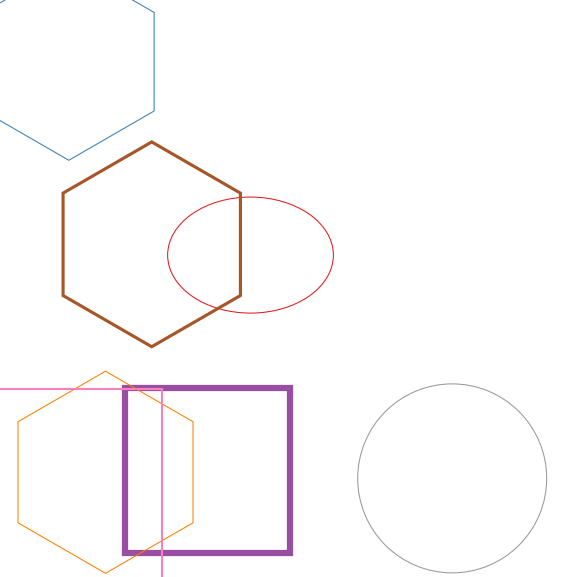[{"shape": "oval", "thickness": 0.5, "radius": 0.72, "center": [0.434, 0.557]}, {"shape": "hexagon", "thickness": 0.5, "radius": 0.85, "center": [0.119, 0.892]}, {"shape": "square", "thickness": 3, "radius": 0.71, "center": [0.359, 0.184]}, {"shape": "hexagon", "thickness": 0.5, "radius": 0.87, "center": [0.183, 0.181]}, {"shape": "hexagon", "thickness": 1.5, "radius": 0.89, "center": [0.263, 0.576]}, {"shape": "square", "thickness": 1, "radius": 0.88, "center": [0.103, 0.149]}, {"shape": "circle", "thickness": 0.5, "radius": 0.82, "center": [0.783, 0.171]}]